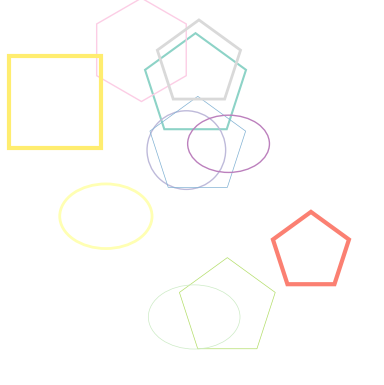[{"shape": "pentagon", "thickness": 1.5, "radius": 0.69, "center": [0.508, 0.776]}, {"shape": "oval", "thickness": 2, "radius": 0.6, "center": [0.275, 0.438]}, {"shape": "circle", "thickness": 1, "radius": 0.51, "center": [0.484, 0.61]}, {"shape": "pentagon", "thickness": 3, "radius": 0.52, "center": [0.808, 0.346]}, {"shape": "pentagon", "thickness": 0.5, "radius": 0.65, "center": [0.514, 0.619]}, {"shape": "pentagon", "thickness": 0.5, "radius": 0.65, "center": [0.59, 0.2]}, {"shape": "hexagon", "thickness": 1, "radius": 0.67, "center": [0.367, 0.871]}, {"shape": "pentagon", "thickness": 2, "radius": 0.57, "center": [0.517, 0.835]}, {"shape": "oval", "thickness": 1, "radius": 0.53, "center": [0.594, 0.626]}, {"shape": "oval", "thickness": 0.5, "radius": 0.6, "center": [0.504, 0.177]}, {"shape": "square", "thickness": 3, "radius": 0.6, "center": [0.143, 0.735]}]